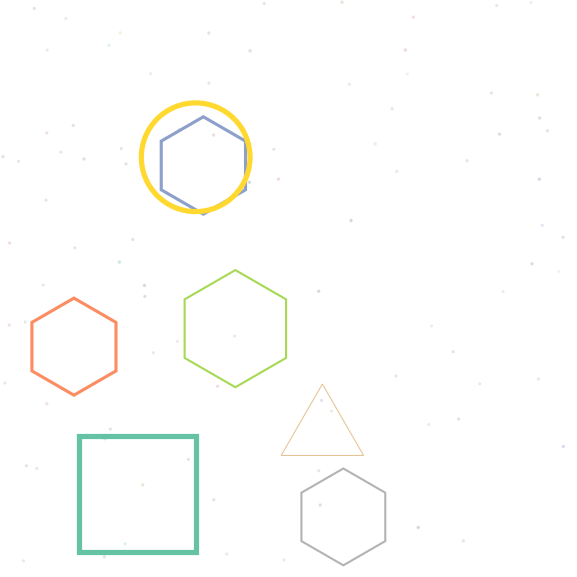[{"shape": "square", "thickness": 2.5, "radius": 0.5, "center": [0.238, 0.143]}, {"shape": "hexagon", "thickness": 1.5, "radius": 0.42, "center": [0.128, 0.399]}, {"shape": "hexagon", "thickness": 1.5, "radius": 0.42, "center": [0.352, 0.713]}, {"shape": "hexagon", "thickness": 1, "radius": 0.51, "center": [0.408, 0.43]}, {"shape": "circle", "thickness": 2.5, "radius": 0.47, "center": [0.339, 0.727]}, {"shape": "triangle", "thickness": 0.5, "radius": 0.41, "center": [0.558, 0.252]}, {"shape": "hexagon", "thickness": 1, "radius": 0.42, "center": [0.595, 0.104]}]